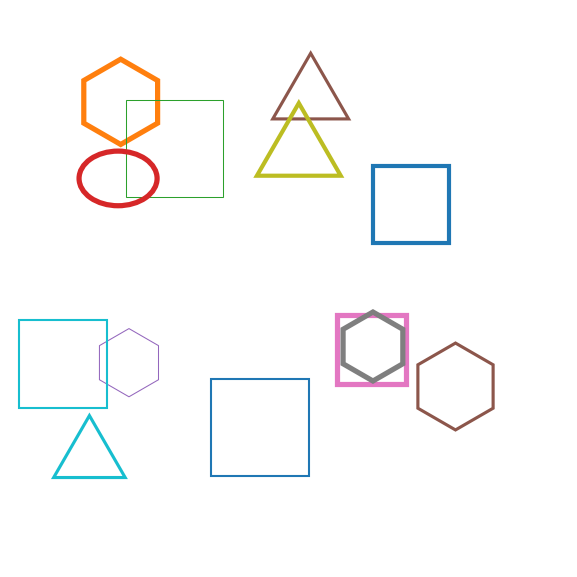[{"shape": "square", "thickness": 1, "radius": 0.42, "center": [0.45, 0.259]}, {"shape": "square", "thickness": 2, "radius": 0.33, "center": [0.712, 0.645]}, {"shape": "hexagon", "thickness": 2.5, "radius": 0.37, "center": [0.209, 0.823]}, {"shape": "square", "thickness": 0.5, "radius": 0.42, "center": [0.303, 0.741]}, {"shape": "oval", "thickness": 2.5, "radius": 0.34, "center": [0.204, 0.69]}, {"shape": "hexagon", "thickness": 0.5, "radius": 0.3, "center": [0.223, 0.371]}, {"shape": "triangle", "thickness": 1.5, "radius": 0.38, "center": [0.538, 0.831]}, {"shape": "hexagon", "thickness": 1.5, "radius": 0.38, "center": [0.789, 0.33]}, {"shape": "square", "thickness": 2.5, "radius": 0.3, "center": [0.643, 0.394]}, {"shape": "hexagon", "thickness": 2.5, "radius": 0.3, "center": [0.646, 0.399]}, {"shape": "triangle", "thickness": 2, "radius": 0.42, "center": [0.517, 0.737]}, {"shape": "square", "thickness": 1, "radius": 0.38, "center": [0.109, 0.369]}, {"shape": "triangle", "thickness": 1.5, "radius": 0.36, "center": [0.155, 0.208]}]